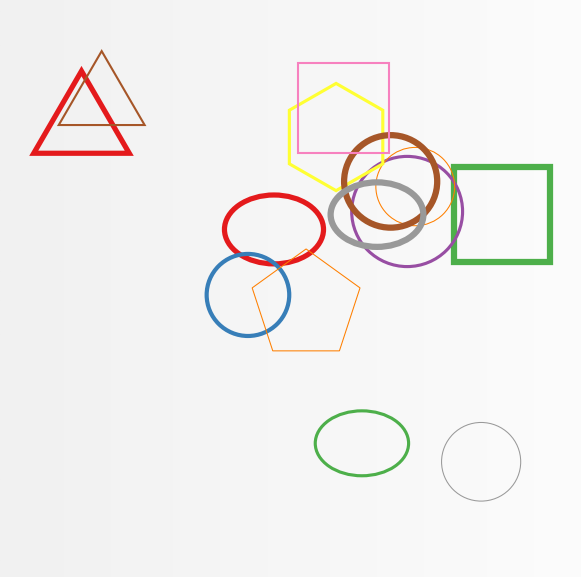[{"shape": "oval", "thickness": 2.5, "radius": 0.43, "center": [0.471, 0.602]}, {"shape": "triangle", "thickness": 2.5, "radius": 0.47, "center": [0.14, 0.781]}, {"shape": "circle", "thickness": 2, "radius": 0.36, "center": [0.427, 0.488]}, {"shape": "square", "thickness": 3, "radius": 0.41, "center": [0.864, 0.628]}, {"shape": "oval", "thickness": 1.5, "radius": 0.4, "center": [0.623, 0.232]}, {"shape": "circle", "thickness": 1.5, "radius": 0.48, "center": [0.7, 0.633]}, {"shape": "circle", "thickness": 0.5, "radius": 0.34, "center": [0.714, 0.676]}, {"shape": "pentagon", "thickness": 0.5, "radius": 0.49, "center": [0.527, 0.47]}, {"shape": "hexagon", "thickness": 1.5, "radius": 0.46, "center": [0.578, 0.762]}, {"shape": "triangle", "thickness": 1, "radius": 0.43, "center": [0.175, 0.825]}, {"shape": "circle", "thickness": 3, "radius": 0.4, "center": [0.672, 0.685]}, {"shape": "square", "thickness": 1, "radius": 0.39, "center": [0.591, 0.812]}, {"shape": "circle", "thickness": 0.5, "radius": 0.34, "center": [0.828, 0.2]}, {"shape": "oval", "thickness": 3, "radius": 0.4, "center": [0.649, 0.628]}]